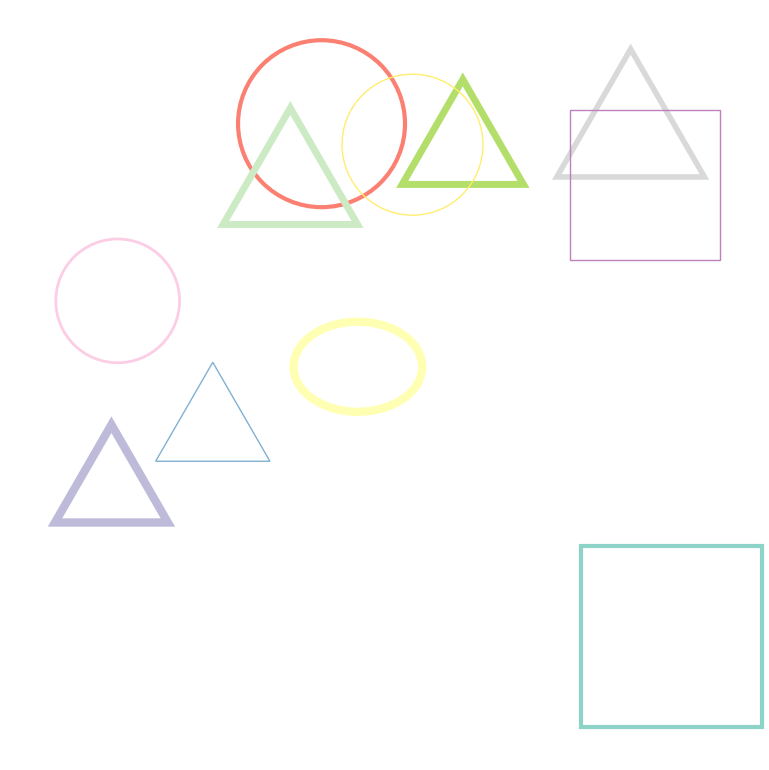[{"shape": "square", "thickness": 1.5, "radius": 0.59, "center": [0.872, 0.173]}, {"shape": "oval", "thickness": 3, "radius": 0.42, "center": [0.465, 0.524]}, {"shape": "triangle", "thickness": 3, "radius": 0.42, "center": [0.145, 0.364]}, {"shape": "circle", "thickness": 1.5, "radius": 0.54, "center": [0.418, 0.839]}, {"shape": "triangle", "thickness": 0.5, "radius": 0.43, "center": [0.276, 0.444]}, {"shape": "triangle", "thickness": 2.5, "radius": 0.45, "center": [0.601, 0.806]}, {"shape": "circle", "thickness": 1, "radius": 0.4, "center": [0.153, 0.609]}, {"shape": "triangle", "thickness": 2, "radius": 0.55, "center": [0.819, 0.826]}, {"shape": "square", "thickness": 0.5, "radius": 0.49, "center": [0.838, 0.76]}, {"shape": "triangle", "thickness": 2.5, "radius": 0.5, "center": [0.377, 0.759]}, {"shape": "circle", "thickness": 0.5, "radius": 0.46, "center": [0.536, 0.812]}]